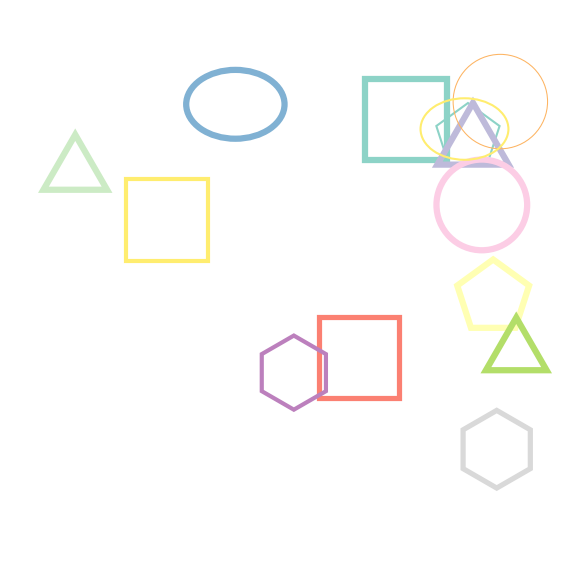[{"shape": "square", "thickness": 3, "radius": 0.35, "center": [0.703, 0.792]}, {"shape": "pentagon", "thickness": 1, "radius": 0.29, "center": [0.81, 0.763]}, {"shape": "pentagon", "thickness": 3, "radius": 0.33, "center": [0.854, 0.484]}, {"shape": "triangle", "thickness": 3, "radius": 0.36, "center": [0.819, 0.75]}, {"shape": "square", "thickness": 2.5, "radius": 0.35, "center": [0.621, 0.38]}, {"shape": "oval", "thickness": 3, "radius": 0.43, "center": [0.408, 0.819]}, {"shape": "circle", "thickness": 0.5, "radius": 0.41, "center": [0.866, 0.823]}, {"shape": "triangle", "thickness": 3, "radius": 0.3, "center": [0.894, 0.388]}, {"shape": "circle", "thickness": 3, "radius": 0.39, "center": [0.834, 0.644]}, {"shape": "hexagon", "thickness": 2.5, "radius": 0.34, "center": [0.86, 0.221]}, {"shape": "hexagon", "thickness": 2, "radius": 0.32, "center": [0.509, 0.354]}, {"shape": "triangle", "thickness": 3, "radius": 0.32, "center": [0.13, 0.702]}, {"shape": "square", "thickness": 2, "radius": 0.36, "center": [0.29, 0.618]}, {"shape": "oval", "thickness": 1, "radius": 0.38, "center": [0.804, 0.776]}]